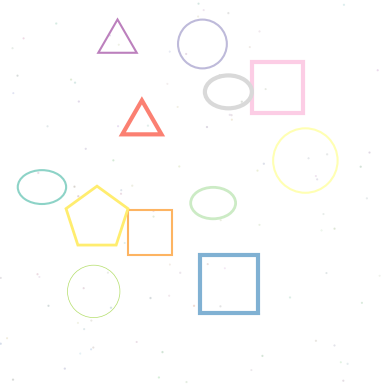[{"shape": "oval", "thickness": 1.5, "radius": 0.31, "center": [0.109, 0.514]}, {"shape": "circle", "thickness": 1.5, "radius": 0.42, "center": [0.793, 0.583]}, {"shape": "circle", "thickness": 1.5, "radius": 0.32, "center": [0.526, 0.886]}, {"shape": "triangle", "thickness": 3, "radius": 0.29, "center": [0.369, 0.68]}, {"shape": "square", "thickness": 3, "radius": 0.38, "center": [0.594, 0.262]}, {"shape": "square", "thickness": 1.5, "radius": 0.29, "center": [0.389, 0.396]}, {"shape": "circle", "thickness": 0.5, "radius": 0.34, "center": [0.243, 0.243]}, {"shape": "square", "thickness": 3, "radius": 0.33, "center": [0.72, 0.773]}, {"shape": "oval", "thickness": 3, "radius": 0.31, "center": [0.593, 0.761]}, {"shape": "triangle", "thickness": 1.5, "radius": 0.29, "center": [0.305, 0.892]}, {"shape": "oval", "thickness": 2, "radius": 0.29, "center": [0.554, 0.473]}, {"shape": "pentagon", "thickness": 2, "radius": 0.42, "center": [0.252, 0.432]}]